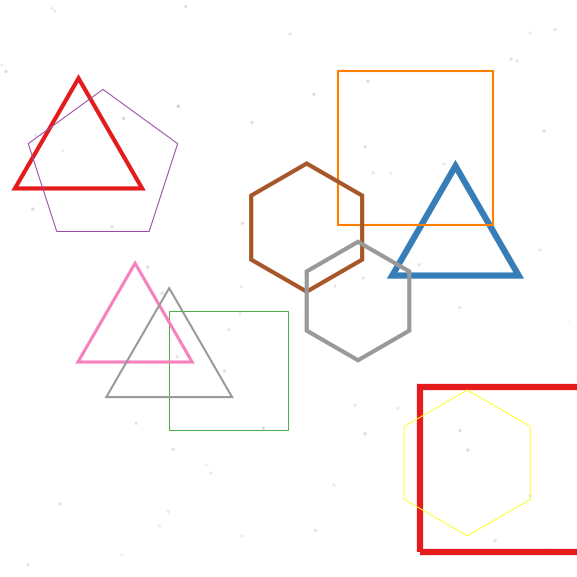[{"shape": "square", "thickness": 3, "radius": 0.71, "center": [0.871, 0.186]}, {"shape": "triangle", "thickness": 2, "radius": 0.64, "center": [0.136, 0.736]}, {"shape": "triangle", "thickness": 3, "radius": 0.63, "center": [0.789, 0.585]}, {"shape": "square", "thickness": 0.5, "radius": 0.51, "center": [0.396, 0.358]}, {"shape": "pentagon", "thickness": 0.5, "radius": 0.68, "center": [0.178, 0.708]}, {"shape": "square", "thickness": 1, "radius": 0.67, "center": [0.719, 0.743]}, {"shape": "hexagon", "thickness": 0.5, "radius": 0.63, "center": [0.809, 0.198]}, {"shape": "hexagon", "thickness": 2, "radius": 0.55, "center": [0.531, 0.605]}, {"shape": "triangle", "thickness": 1.5, "radius": 0.57, "center": [0.234, 0.429]}, {"shape": "hexagon", "thickness": 2, "radius": 0.51, "center": [0.62, 0.478]}, {"shape": "triangle", "thickness": 1, "radius": 0.63, "center": [0.293, 0.374]}]